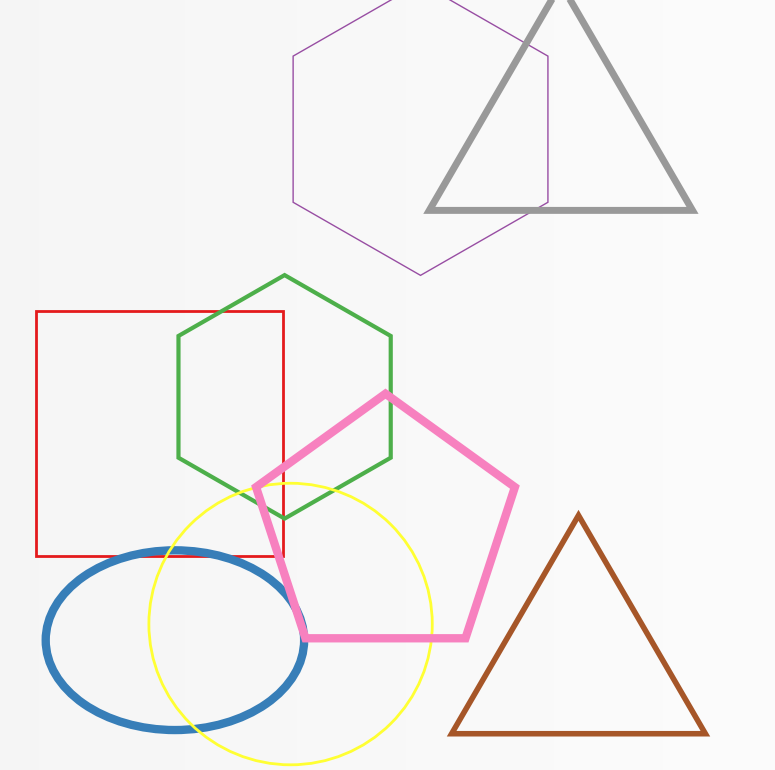[{"shape": "square", "thickness": 1, "radius": 0.79, "center": [0.206, 0.437]}, {"shape": "oval", "thickness": 3, "radius": 0.83, "center": [0.226, 0.169]}, {"shape": "hexagon", "thickness": 1.5, "radius": 0.79, "center": [0.367, 0.485]}, {"shape": "hexagon", "thickness": 0.5, "radius": 0.95, "center": [0.543, 0.832]}, {"shape": "circle", "thickness": 1, "radius": 0.91, "center": [0.375, 0.19]}, {"shape": "triangle", "thickness": 2, "radius": 0.95, "center": [0.746, 0.142]}, {"shape": "pentagon", "thickness": 3, "radius": 0.88, "center": [0.497, 0.313]}, {"shape": "triangle", "thickness": 2.5, "radius": 0.98, "center": [0.724, 0.825]}]